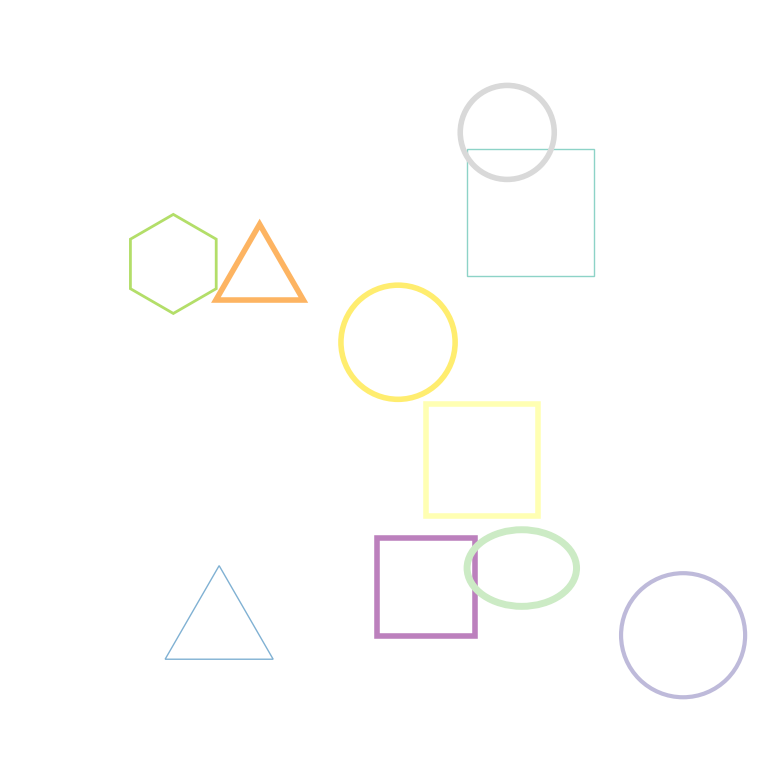[{"shape": "square", "thickness": 0.5, "radius": 0.41, "center": [0.689, 0.724]}, {"shape": "square", "thickness": 2, "radius": 0.36, "center": [0.626, 0.403]}, {"shape": "circle", "thickness": 1.5, "radius": 0.4, "center": [0.887, 0.175]}, {"shape": "triangle", "thickness": 0.5, "radius": 0.4, "center": [0.285, 0.184]}, {"shape": "triangle", "thickness": 2, "radius": 0.33, "center": [0.337, 0.643]}, {"shape": "hexagon", "thickness": 1, "radius": 0.32, "center": [0.225, 0.657]}, {"shape": "circle", "thickness": 2, "radius": 0.31, "center": [0.659, 0.828]}, {"shape": "square", "thickness": 2, "radius": 0.32, "center": [0.553, 0.237]}, {"shape": "oval", "thickness": 2.5, "radius": 0.36, "center": [0.678, 0.262]}, {"shape": "circle", "thickness": 2, "radius": 0.37, "center": [0.517, 0.556]}]